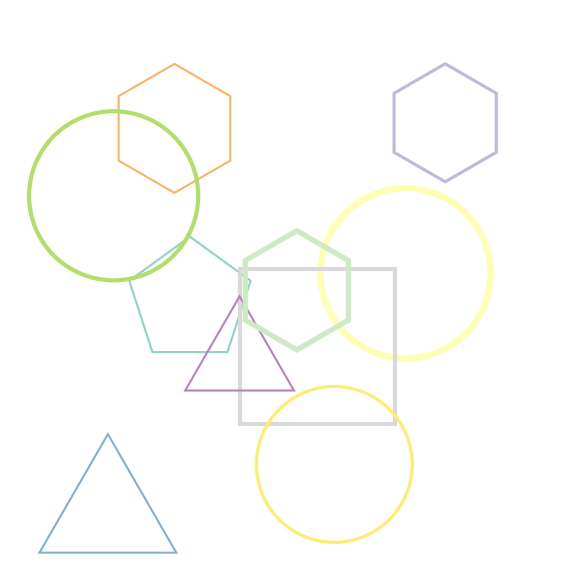[{"shape": "pentagon", "thickness": 1, "radius": 0.55, "center": [0.329, 0.479]}, {"shape": "circle", "thickness": 3, "radius": 0.74, "center": [0.702, 0.526]}, {"shape": "hexagon", "thickness": 1.5, "radius": 0.51, "center": [0.771, 0.787]}, {"shape": "triangle", "thickness": 1, "radius": 0.68, "center": [0.187, 0.111]}, {"shape": "hexagon", "thickness": 1, "radius": 0.56, "center": [0.302, 0.777]}, {"shape": "circle", "thickness": 2, "radius": 0.73, "center": [0.197, 0.66]}, {"shape": "square", "thickness": 2, "radius": 0.67, "center": [0.549, 0.4]}, {"shape": "triangle", "thickness": 1, "radius": 0.54, "center": [0.415, 0.377]}, {"shape": "hexagon", "thickness": 2.5, "radius": 0.52, "center": [0.514, 0.496]}, {"shape": "circle", "thickness": 1.5, "radius": 0.67, "center": [0.579, 0.195]}]